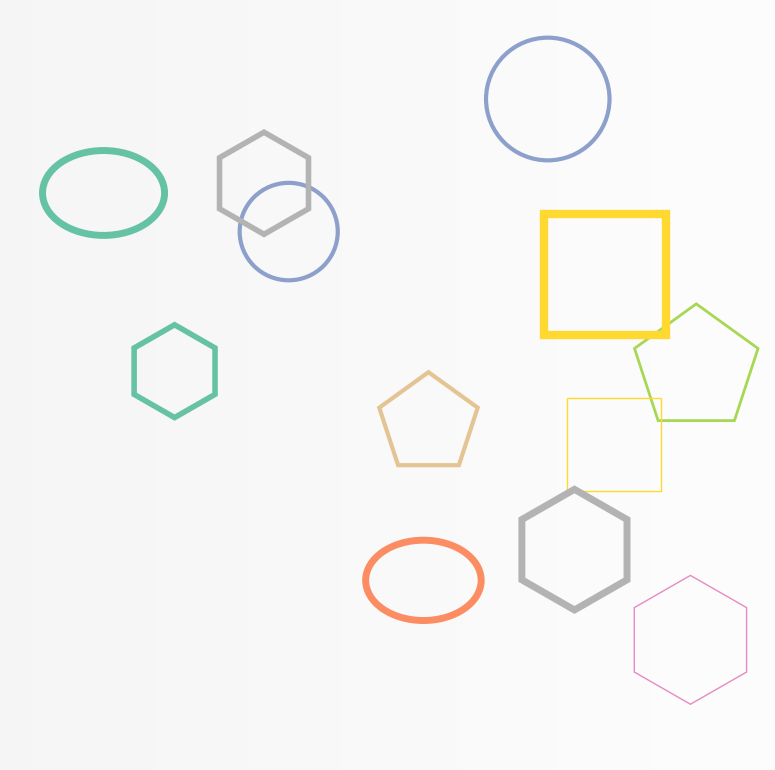[{"shape": "hexagon", "thickness": 2, "radius": 0.3, "center": [0.225, 0.518]}, {"shape": "oval", "thickness": 2.5, "radius": 0.39, "center": [0.134, 0.749]}, {"shape": "oval", "thickness": 2.5, "radius": 0.37, "center": [0.546, 0.246]}, {"shape": "circle", "thickness": 1.5, "radius": 0.32, "center": [0.373, 0.699]}, {"shape": "circle", "thickness": 1.5, "radius": 0.4, "center": [0.707, 0.871]}, {"shape": "hexagon", "thickness": 0.5, "radius": 0.42, "center": [0.891, 0.169]}, {"shape": "pentagon", "thickness": 1, "radius": 0.42, "center": [0.898, 0.522]}, {"shape": "square", "thickness": 3, "radius": 0.39, "center": [0.78, 0.644]}, {"shape": "square", "thickness": 0.5, "radius": 0.3, "center": [0.792, 0.423]}, {"shape": "pentagon", "thickness": 1.5, "radius": 0.33, "center": [0.553, 0.45]}, {"shape": "hexagon", "thickness": 2, "radius": 0.33, "center": [0.341, 0.762]}, {"shape": "hexagon", "thickness": 2.5, "radius": 0.39, "center": [0.741, 0.286]}]